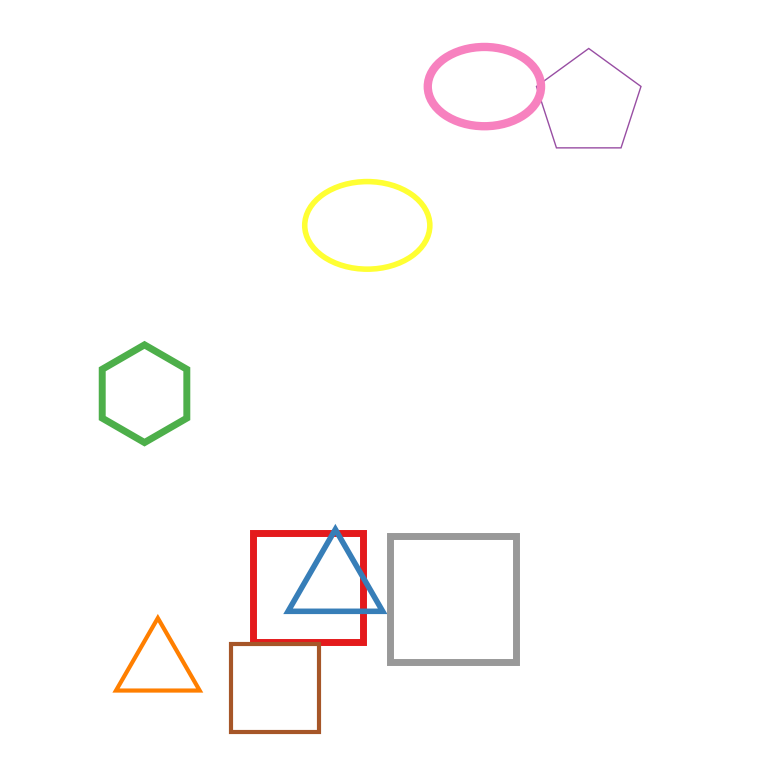[{"shape": "square", "thickness": 2.5, "radius": 0.35, "center": [0.4, 0.237]}, {"shape": "triangle", "thickness": 2, "radius": 0.35, "center": [0.436, 0.242]}, {"shape": "hexagon", "thickness": 2.5, "radius": 0.32, "center": [0.188, 0.489]}, {"shape": "pentagon", "thickness": 0.5, "radius": 0.36, "center": [0.765, 0.866]}, {"shape": "triangle", "thickness": 1.5, "radius": 0.31, "center": [0.205, 0.135]}, {"shape": "oval", "thickness": 2, "radius": 0.41, "center": [0.477, 0.707]}, {"shape": "square", "thickness": 1.5, "radius": 0.29, "center": [0.357, 0.106]}, {"shape": "oval", "thickness": 3, "radius": 0.37, "center": [0.629, 0.888]}, {"shape": "square", "thickness": 2.5, "radius": 0.41, "center": [0.588, 0.222]}]